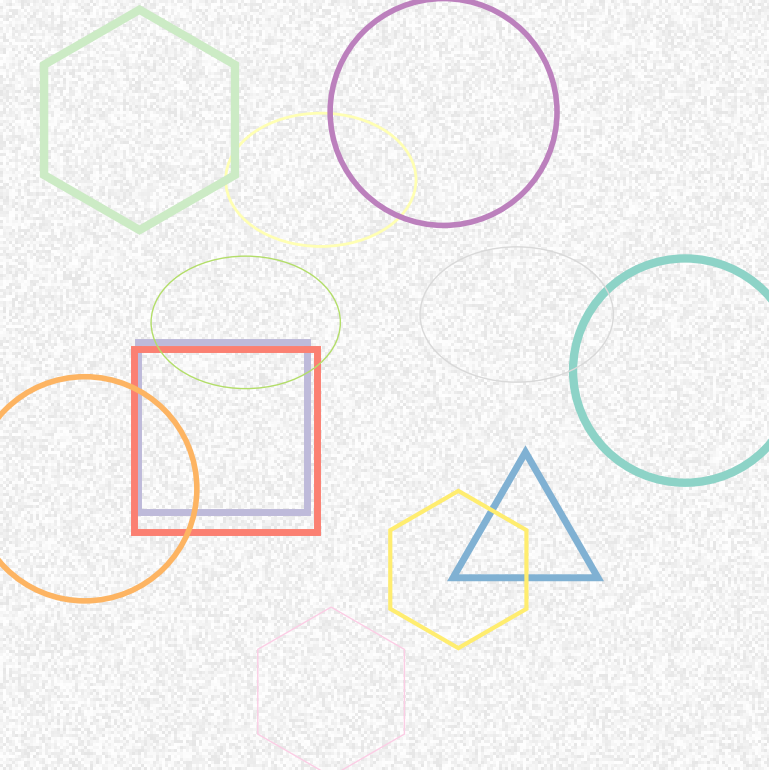[{"shape": "circle", "thickness": 3, "radius": 0.73, "center": [0.89, 0.519]}, {"shape": "oval", "thickness": 1, "radius": 0.62, "center": [0.417, 0.767]}, {"shape": "square", "thickness": 2.5, "radius": 0.55, "center": [0.289, 0.446]}, {"shape": "square", "thickness": 2.5, "radius": 0.59, "center": [0.293, 0.427]}, {"shape": "triangle", "thickness": 2.5, "radius": 0.54, "center": [0.682, 0.304]}, {"shape": "circle", "thickness": 2, "radius": 0.73, "center": [0.11, 0.365]}, {"shape": "oval", "thickness": 0.5, "radius": 0.61, "center": [0.319, 0.581]}, {"shape": "hexagon", "thickness": 0.5, "radius": 0.55, "center": [0.43, 0.102]}, {"shape": "oval", "thickness": 0.5, "radius": 0.63, "center": [0.671, 0.592]}, {"shape": "circle", "thickness": 2, "radius": 0.74, "center": [0.576, 0.855]}, {"shape": "hexagon", "thickness": 3, "radius": 0.72, "center": [0.181, 0.844]}, {"shape": "hexagon", "thickness": 1.5, "radius": 0.51, "center": [0.595, 0.26]}]